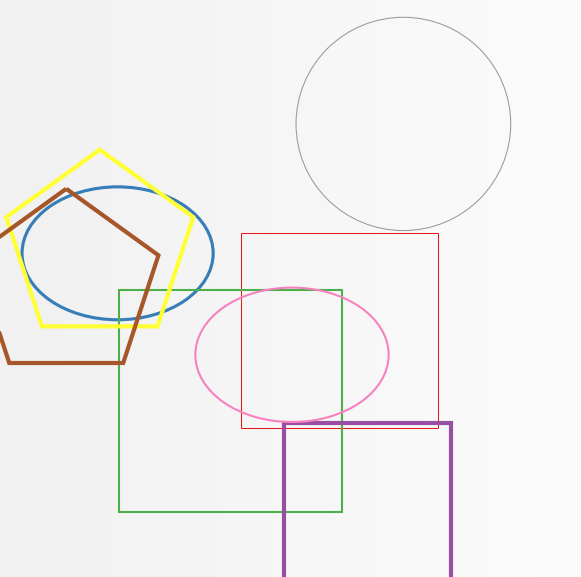[{"shape": "square", "thickness": 0.5, "radius": 0.85, "center": [0.584, 0.427]}, {"shape": "oval", "thickness": 1.5, "radius": 0.82, "center": [0.202, 0.561]}, {"shape": "square", "thickness": 1, "radius": 0.96, "center": [0.396, 0.305]}, {"shape": "square", "thickness": 2, "radius": 0.72, "center": [0.632, 0.123]}, {"shape": "pentagon", "thickness": 2, "radius": 0.85, "center": [0.172, 0.571]}, {"shape": "pentagon", "thickness": 2, "radius": 0.83, "center": [0.114, 0.506]}, {"shape": "oval", "thickness": 1, "radius": 0.83, "center": [0.502, 0.385]}, {"shape": "circle", "thickness": 0.5, "radius": 0.92, "center": [0.694, 0.785]}]